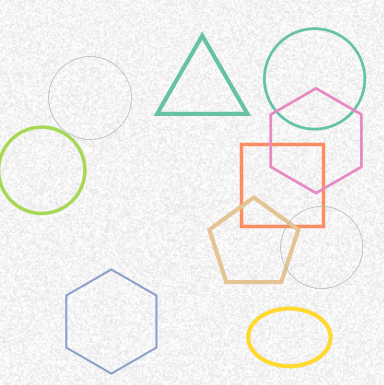[{"shape": "circle", "thickness": 2, "radius": 0.65, "center": [0.817, 0.795]}, {"shape": "triangle", "thickness": 3, "radius": 0.68, "center": [0.525, 0.772]}, {"shape": "square", "thickness": 2.5, "radius": 0.53, "center": [0.733, 0.52]}, {"shape": "hexagon", "thickness": 1.5, "radius": 0.68, "center": [0.289, 0.165]}, {"shape": "hexagon", "thickness": 2, "radius": 0.68, "center": [0.821, 0.635]}, {"shape": "circle", "thickness": 2.5, "radius": 0.56, "center": [0.108, 0.558]}, {"shape": "oval", "thickness": 3, "radius": 0.54, "center": [0.752, 0.124]}, {"shape": "pentagon", "thickness": 3, "radius": 0.61, "center": [0.659, 0.366]}, {"shape": "circle", "thickness": 0.5, "radius": 0.54, "center": [0.234, 0.745]}, {"shape": "circle", "thickness": 0.5, "radius": 0.53, "center": [0.836, 0.357]}]